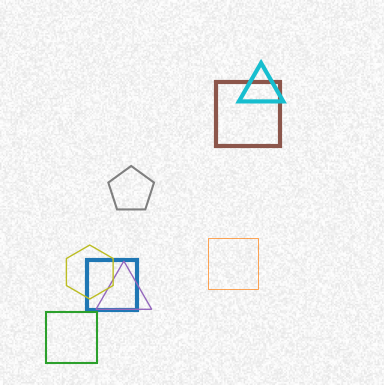[{"shape": "square", "thickness": 3, "radius": 0.32, "center": [0.292, 0.26]}, {"shape": "square", "thickness": 0.5, "radius": 0.33, "center": [0.605, 0.316]}, {"shape": "square", "thickness": 1.5, "radius": 0.33, "center": [0.186, 0.124]}, {"shape": "triangle", "thickness": 1, "radius": 0.42, "center": [0.322, 0.238]}, {"shape": "square", "thickness": 3, "radius": 0.42, "center": [0.645, 0.705]}, {"shape": "pentagon", "thickness": 1.5, "radius": 0.31, "center": [0.341, 0.507]}, {"shape": "hexagon", "thickness": 1, "radius": 0.35, "center": [0.233, 0.293]}, {"shape": "triangle", "thickness": 3, "radius": 0.33, "center": [0.678, 0.77]}]